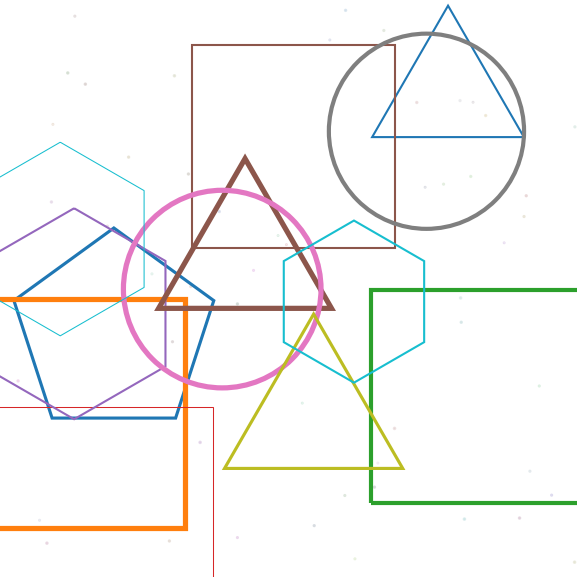[{"shape": "pentagon", "thickness": 1.5, "radius": 0.91, "center": [0.197, 0.422]}, {"shape": "triangle", "thickness": 1, "radius": 0.76, "center": [0.776, 0.838]}, {"shape": "square", "thickness": 2.5, "radius": 0.99, "center": [0.122, 0.283]}, {"shape": "square", "thickness": 2, "radius": 0.92, "center": [0.827, 0.312]}, {"shape": "square", "thickness": 0.5, "radius": 0.96, "center": [0.176, 0.102]}, {"shape": "hexagon", "thickness": 1, "radius": 0.91, "center": [0.128, 0.456]}, {"shape": "triangle", "thickness": 2.5, "radius": 0.86, "center": [0.424, 0.552]}, {"shape": "square", "thickness": 1, "radius": 0.88, "center": [0.508, 0.745]}, {"shape": "circle", "thickness": 2.5, "radius": 0.86, "center": [0.385, 0.499]}, {"shape": "circle", "thickness": 2, "radius": 0.85, "center": [0.738, 0.772]}, {"shape": "triangle", "thickness": 1.5, "radius": 0.89, "center": [0.543, 0.277]}, {"shape": "hexagon", "thickness": 0.5, "radius": 0.84, "center": [0.104, 0.585]}, {"shape": "hexagon", "thickness": 1, "radius": 0.7, "center": [0.613, 0.477]}]